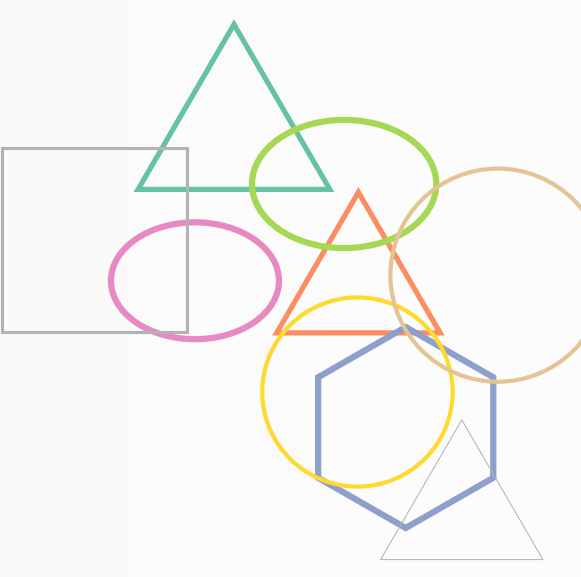[{"shape": "triangle", "thickness": 2.5, "radius": 0.95, "center": [0.403, 0.766]}, {"shape": "triangle", "thickness": 2.5, "radius": 0.81, "center": [0.617, 0.504]}, {"shape": "hexagon", "thickness": 3, "radius": 0.87, "center": [0.698, 0.259]}, {"shape": "oval", "thickness": 3, "radius": 0.72, "center": [0.335, 0.513]}, {"shape": "oval", "thickness": 3, "radius": 0.79, "center": [0.592, 0.681]}, {"shape": "circle", "thickness": 2, "radius": 0.82, "center": [0.615, 0.32]}, {"shape": "circle", "thickness": 2, "radius": 0.92, "center": [0.856, 0.523]}, {"shape": "triangle", "thickness": 0.5, "radius": 0.81, "center": [0.794, 0.111]}, {"shape": "square", "thickness": 1.5, "radius": 0.79, "center": [0.163, 0.583]}]